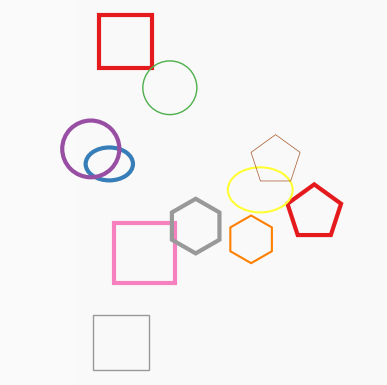[{"shape": "pentagon", "thickness": 3, "radius": 0.36, "center": [0.811, 0.448]}, {"shape": "square", "thickness": 3, "radius": 0.34, "center": [0.325, 0.893]}, {"shape": "oval", "thickness": 3, "radius": 0.31, "center": [0.282, 0.574]}, {"shape": "circle", "thickness": 1, "radius": 0.35, "center": [0.438, 0.772]}, {"shape": "circle", "thickness": 3, "radius": 0.37, "center": [0.234, 0.613]}, {"shape": "hexagon", "thickness": 1.5, "radius": 0.31, "center": [0.648, 0.378]}, {"shape": "oval", "thickness": 1.5, "radius": 0.42, "center": [0.672, 0.507]}, {"shape": "pentagon", "thickness": 0.5, "radius": 0.33, "center": [0.711, 0.584]}, {"shape": "square", "thickness": 3, "radius": 0.39, "center": [0.373, 0.342]}, {"shape": "hexagon", "thickness": 3, "radius": 0.35, "center": [0.505, 0.413]}, {"shape": "square", "thickness": 1, "radius": 0.36, "center": [0.312, 0.11]}]